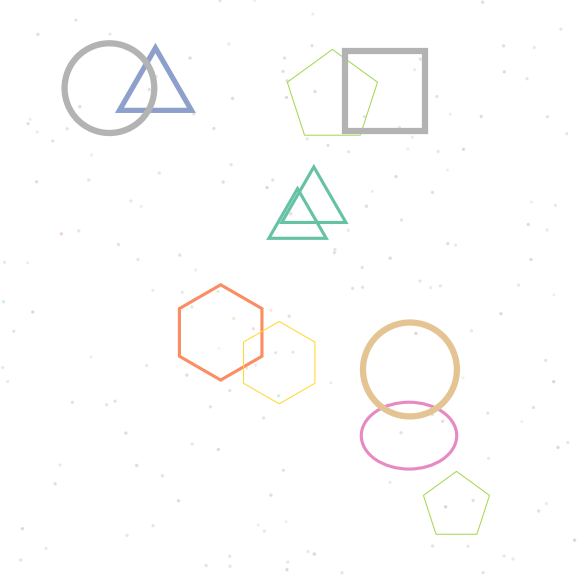[{"shape": "triangle", "thickness": 1.5, "radius": 0.29, "center": [0.515, 0.615]}, {"shape": "triangle", "thickness": 1.5, "radius": 0.32, "center": [0.543, 0.646]}, {"shape": "hexagon", "thickness": 1.5, "radius": 0.41, "center": [0.382, 0.424]}, {"shape": "triangle", "thickness": 2.5, "radius": 0.36, "center": [0.269, 0.844]}, {"shape": "oval", "thickness": 1.5, "radius": 0.41, "center": [0.708, 0.245]}, {"shape": "pentagon", "thickness": 0.5, "radius": 0.3, "center": [0.79, 0.123]}, {"shape": "pentagon", "thickness": 0.5, "radius": 0.41, "center": [0.576, 0.831]}, {"shape": "hexagon", "thickness": 0.5, "radius": 0.36, "center": [0.483, 0.371]}, {"shape": "circle", "thickness": 3, "radius": 0.41, "center": [0.71, 0.359]}, {"shape": "circle", "thickness": 3, "radius": 0.39, "center": [0.189, 0.847]}, {"shape": "square", "thickness": 3, "radius": 0.35, "center": [0.667, 0.842]}]